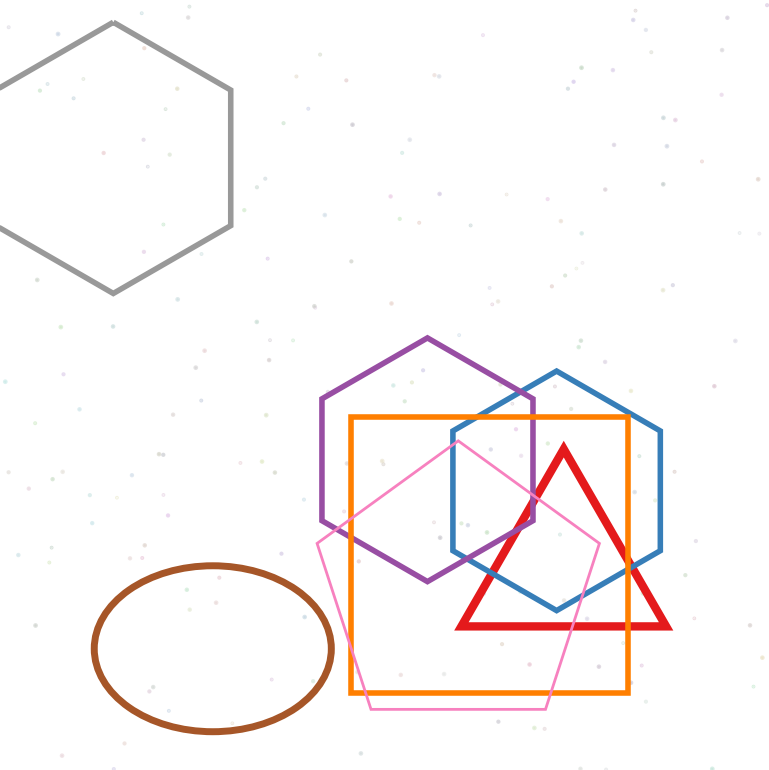[{"shape": "triangle", "thickness": 3, "radius": 0.77, "center": [0.732, 0.263]}, {"shape": "hexagon", "thickness": 2, "radius": 0.78, "center": [0.723, 0.363]}, {"shape": "hexagon", "thickness": 2, "radius": 0.79, "center": [0.555, 0.403]}, {"shape": "square", "thickness": 2, "radius": 0.9, "center": [0.636, 0.279]}, {"shape": "oval", "thickness": 2.5, "radius": 0.77, "center": [0.276, 0.157]}, {"shape": "pentagon", "thickness": 1, "radius": 0.96, "center": [0.595, 0.235]}, {"shape": "hexagon", "thickness": 2, "radius": 0.88, "center": [0.147, 0.795]}]